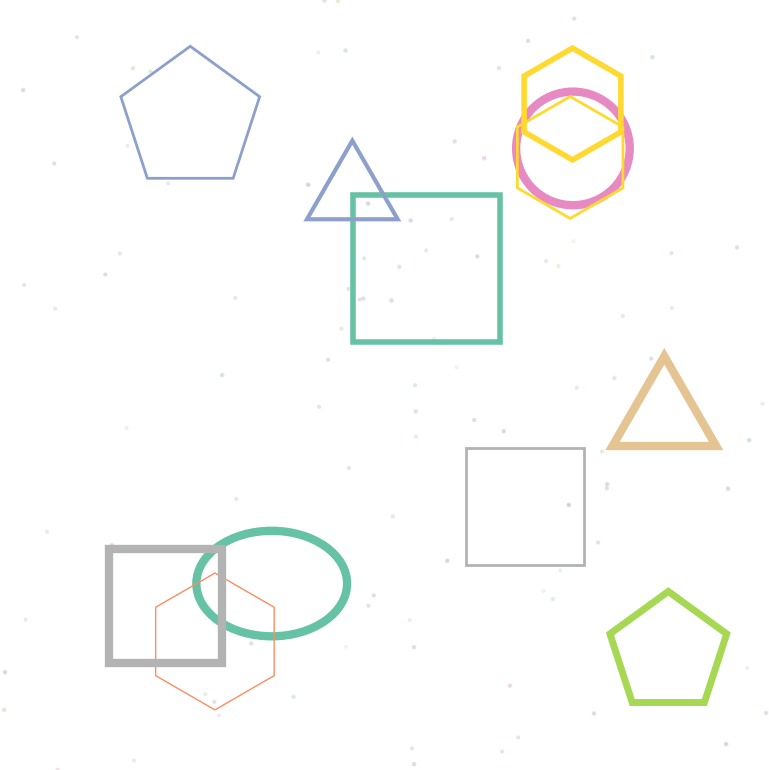[{"shape": "square", "thickness": 2, "radius": 0.48, "center": [0.553, 0.651]}, {"shape": "oval", "thickness": 3, "radius": 0.49, "center": [0.353, 0.242]}, {"shape": "hexagon", "thickness": 0.5, "radius": 0.44, "center": [0.279, 0.167]}, {"shape": "triangle", "thickness": 1.5, "radius": 0.34, "center": [0.458, 0.749]}, {"shape": "pentagon", "thickness": 1, "radius": 0.47, "center": [0.247, 0.845]}, {"shape": "circle", "thickness": 3, "radius": 0.37, "center": [0.744, 0.807]}, {"shape": "pentagon", "thickness": 2.5, "radius": 0.4, "center": [0.868, 0.152]}, {"shape": "hexagon", "thickness": 1, "radius": 0.4, "center": [0.74, 0.796]}, {"shape": "hexagon", "thickness": 2, "radius": 0.36, "center": [0.743, 0.865]}, {"shape": "triangle", "thickness": 3, "radius": 0.39, "center": [0.863, 0.46]}, {"shape": "square", "thickness": 3, "radius": 0.37, "center": [0.215, 0.213]}, {"shape": "square", "thickness": 1, "radius": 0.38, "center": [0.682, 0.342]}]